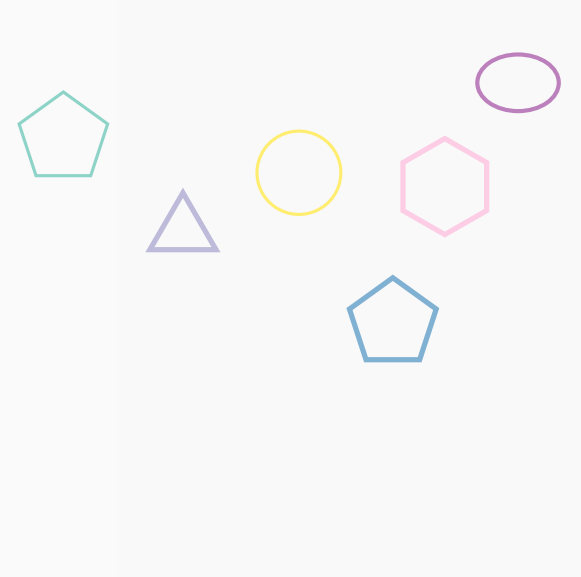[{"shape": "pentagon", "thickness": 1.5, "radius": 0.4, "center": [0.109, 0.76]}, {"shape": "triangle", "thickness": 2.5, "radius": 0.33, "center": [0.315, 0.6]}, {"shape": "pentagon", "thickness": 2.5, "radius": 0.39, "center": [0.676, 0.44]}, {"shape": "hexagon", "thickness": 2.5, "radius": 0.42, "center": [0.765, 0.676]}, {"shape": "oval", "thickness": 2, "radius": 0.35, "center": [0.891, 0.856]}, {"shape": "circle", "thickness": 1.5, "radius": 0.36, "center": [0.514, 0.7]}]